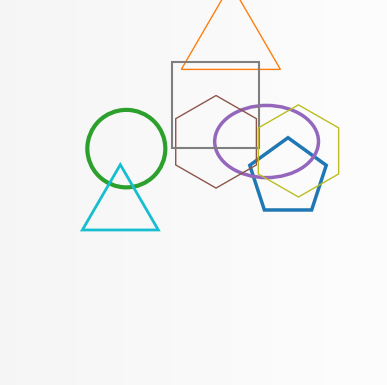[{"shape": "pentagon", "thickness": 2.5, "radius": 0.52, "center": [0.743, 0.539]}, {"shape": "triangle", "thickness": 1, "radius": 0.74, "center": [0.596, 0.894]}, {"shape": "circle", "thickness": 3, "radius": 0.5, "center": [0.326, 0.614]}, {"shape": "oval", "thickness": 2.5, "radius": 0.67, "center": [0.688, 0.632]}, {"shape": "hexagon", "thickness": 1, "radius": 0.6, "center": [0.558, 0.632]}, {"shape": "square", "thickness": 1.5, "radius": 0.56, "center": [0.556, 0.728]}, {"shape": "hexagon", "thickness": 1, "radius": 0.6, "center": [0.77, 0.608]}, {"shape": "triangle", "thickness": 2, "radius": 0.57, "center": [0.311, 0.459]}]